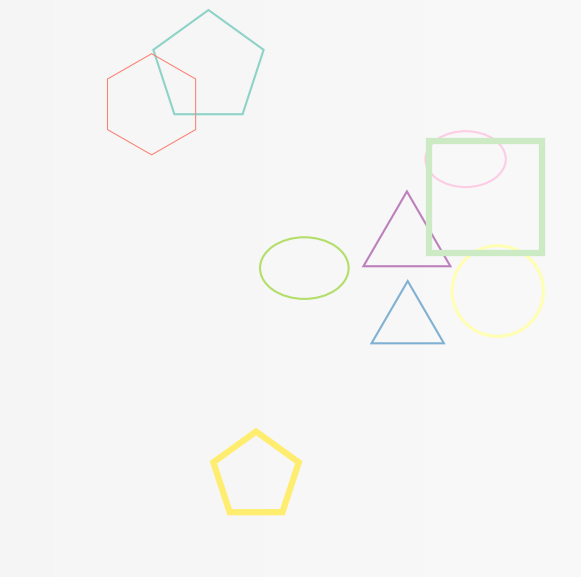[{"shape": "pentagon", "thickness": 1, "radius": 0.5, "center": [0.359, 0.882]}, {"shape": "circle", "thickness": 1.5, "radius": 0.39, "center": [0.856, 0.495]}, {"shape": "hexagon", "thickness": 0.5, "radius": 0.44, "center": [0.261, 0.819]}, {"shape": "triangle", "thickness": 1, "radius": 0.36, "center": [0.701, 0.441]}, {"shape": "oval", "thickness": 1, "radius": 0.38, "center": [0.524, 0.535]}, {"shape": "oval", "thickness": 1, "radius": 0.35, "center": [0.801, 0.724]}, {"shape": "triangle", "thickness": 1, "radius": 0.43, "center": [0.7, 0.581]}, {"shape": "square", "thickness": 3, "radius": 0.49, "center": [0.836, 0.658]}, {"shape": "pentagon", "thickness": 3, "radius": 0.39, "center": [0.441, 0.175]}]